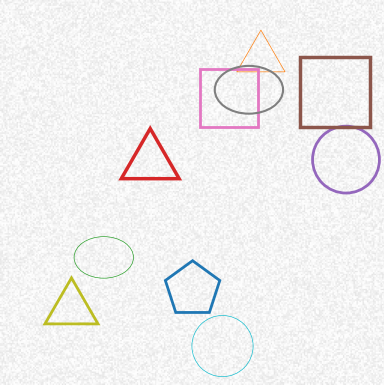[{"shape": "pentagon", "thickness": 2, "radius": 0.37, "center": [0.5, 0.249]}, {"shape": "triangle", "thickness": 0.5, "radius": 0.36, "center": [0.678, 0.85]}, {"shape": "oval", "thickness": 0.5, "radius": 0.39, "center": [0.27, 0.331]}, {"shape": "triangle", "thickness": 2.5, "radius": 0.43, "center": [0.39, 0.579]}, {"shape": "circle", "thickness": 2, "radius": 0.43, "center": [0.899, 0.585]}, {"shape": "square", "thickness": 2.5, "radius": 0.45, "center": [0.87, 0.761]}, {"shape": "square", "thickness": 2, "radius": 0.38, "center": [0.594, 0.745]}, {"shape": "oval", "thickness": 1.5, "radius": 0.44, "center": [0.647, 0.767]}, {"shape": "triangle", "thickness": 2, "radius": 0.4, "center": [0.186, 0.199]}, {"shape": "circle", "thickness": 0.5, "radius": 0.4, "center": [0.578, 0.101]}]